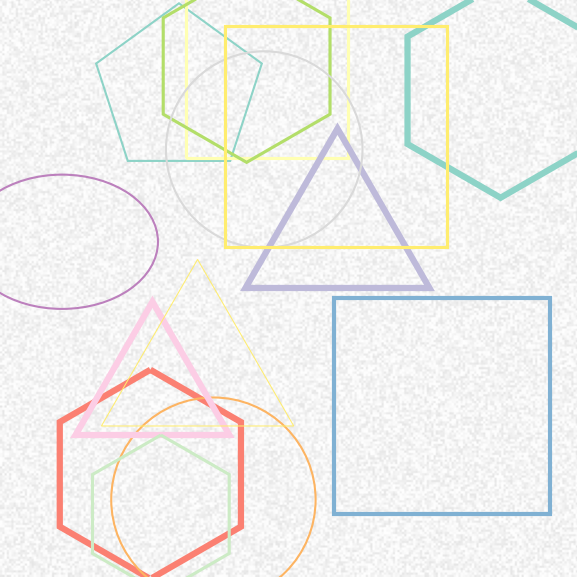[{"shape": "pentagon", "thickness": 1, "radius": 0.75, "center": [0.31, 0.843]}, {"shape": "hexagon", "thickness": 3, "radius": 0.93, "center": [0.867, 0.843]}, {"shape": "square", "thickness": 1.5, "radius": 0.7, "center": [0.462, 0.866]}, {"shape": "triangle", "thickness": 3, "radius": 0.92, "center": [0.584, 0.592]}, {"shape": "hexagon", "thickness": 3, "radius": 0.91, "center": [0.26, 0.178]}, {"shape": "square", "thickness": 2, "radius": 0.94, "center": [0.766, 0.296]}, {"shape": "circle", "thickness": 1, "radius": 0.88, "center": [0.37, 0.134]}, {"shape": "hexagon", "thickness": 1.5, "radius": 0.83, "center": [0.427, 0.885]}, {"shape": "triangle", "thickness": 3, "radius": 0.77, "center": [0.264, 0.323]}, {"shape": "circle", "thickness": 1, "radius": 0.85, "center": [0.458, 0.74]}, {"shape": "oval", "thickness": 1, "radius": 0.83, "center": [0.107, 0.58]}, {"shape": "hexagon", "thickness": 1.5, "radius": 0.68, "center": [0.279, 0.109]}, {"shape": "triangle", "thickness": 0.5, "radius": 0.96, "center": [0.342, 0.358]}, {"shape": "square", "thickness": 1.5, "radius": 0.96, "center": [0.581, 0.763]}]